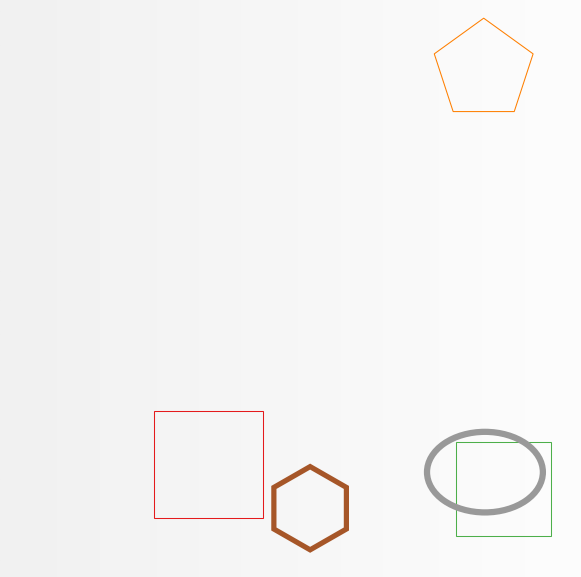[{"shape": "square", "thickness": 0.5, "radius": 0.47, "center": [0.359, 0.195]}, {"shape": "square", "thickness": 0.5, "radius": 0.41, "center": [0.866, 0.152]}, {"shape": "pentagon", "thickness": 0.5, "radius": 0.45, "center": [0.832, 0.878]}, {"shape": "hexagon", "thickness": 2.5, "radius": 0.36, "center": [0.534, 0.119]}, {"shape": "oval", "thickness": 3, "radius": 0.5, "center": [0.834, 0.182]}]